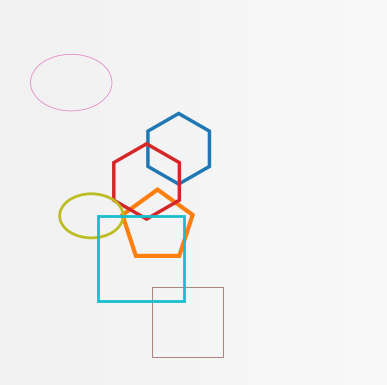[{"shape": "hexagon", "thickness": 2.5, "radius": 0.46, "center": [0.461, 0.614]}, {"shape": "pentagon", "thickness": 3, "radius": 0.48, "center": [0.407, 0.412]}, {"shape": "hexagon", "thickness": 2.5, "radius": 0.49, "center": [0.378, 0.529]}, {"shape": "square", "thickness": 0.5, "radius": 0.46, "center": [0.485, 0.164]}, {"shape": "oval", "thickness": 0.5, "radius": 0.53, "center": [0.184, 0.786]}, {"shape": "oval", "thickness": 2, "radius": 0.41, "center": [0.236, 0.439]}, {"shape": "square", "thickness": 2, "radius": 0.55, "center": [0.364, 0.329]}]